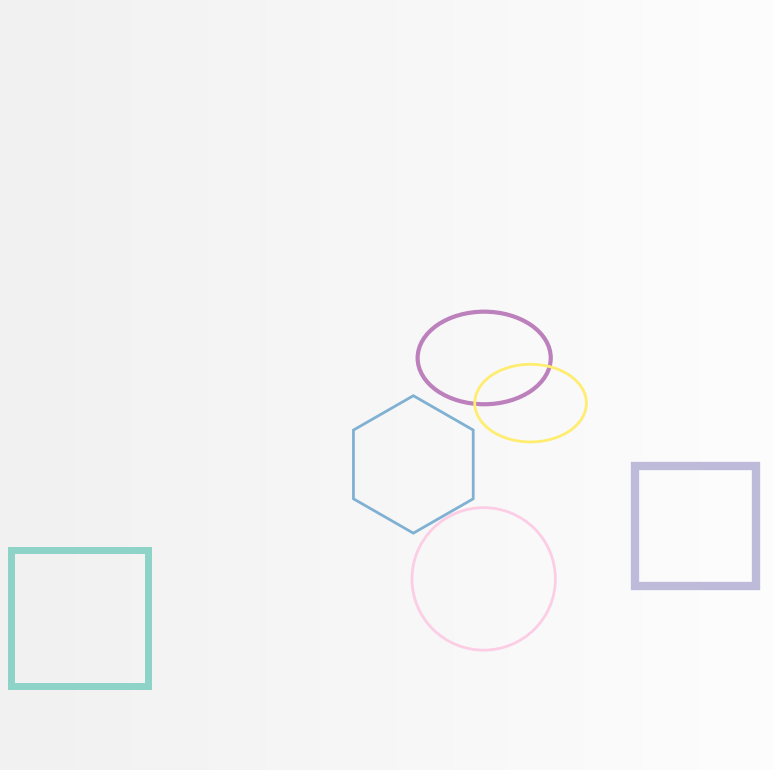[{"shape": "square", "thickness": 2.5, "radius": 0.44, "center": [0.103, 0.197]}, {"shape": "square", "thickness": 3, "radius": 0.39, "center": [0.898, 0.317]}, {"shape": "hexagon", "thickness": 1, "radius": 0.45, "center": [0.533, 0.397]}, {"shape": "circle", "thickness": 1, "radius": 0.46, "center": [0.624, 0.248]}, {"shape": "oval", "thickness": 1.5, "radius": 0.43, "center": [0.625, 0.535]}, {"shape": "oval", "thickness": 1, "radius": 0.36, "center": [0.685, 0.476]}]